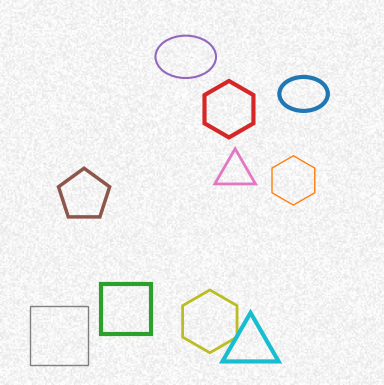[{"shape": "oval", "thickness": 3, "radius": 0.31, "center": [0.789, 0.756]}, {"shape": "hexagon", "thickness": 1, "radius": 0.32, "center": [0.762, 0.531]}, {"shape": "square", "thickness": 3, "radius": 0.33, "center": [0.327, 0.197]}, {"shape": "hexagon", "thickness": 3, "radius": 0.37, "center": [0.595, 0.716]}, {"shape": "oval", "thickness": 1.5, "radius": 0.39, "center": [0.482, 0.852]}, {"shape": "pentagon", "thickness": 2.5, "radius": 0.35, "center": [0.218, 0.493]}, {"shape": "triangle", "thickness": 2, "radius": 0.31, "center": [0.611, 0.553]}, {"shape": "square", "thickness": 1, "radius": 0.38, "center": [0.153, 0.129]}, {"shape": "hexagon", "thickness": 2, "radius": 0.41, "center": [0.545, 0.165]}, {"shape": "triangle", "thickness": 3, "radius": 0.42, "center": [0.651, 0.103]}]